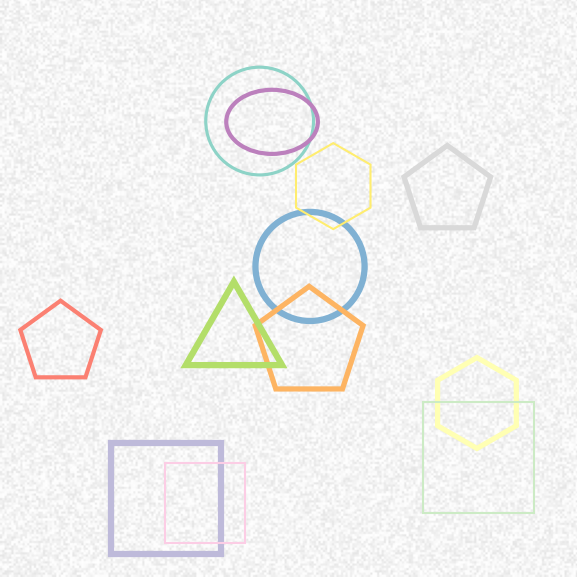[{"shape": "circle", "thickness": 1.5, "radius": 0.47, "center": [0.45, 0.79]}, {"shape": "hexagon", "thickness": 2.5, "radius": 0.39, "center": [0.826, 0.301]}, {"shape": "square", "thickness": 3, "radius": 0.48, "center": [0.287, 0.136]}, {"shape": "pentagon", "thickness": 2, "radius": 0.37, "center": [0.105, 0.405]}, {"shape": "circle", "thickness": 3, "radius": 0.47, "center": [0.537, 0.538]}, {"shape": "pentagon", "thickness": 2.5, "radius": 0.49, "center": [0.535, 0.405]}, {"shape": "triangle", "thickness": 3, "radius": 0.48, "center": [0.405, 0.415]}, {"shape": "square", "thickness": 1, "radius": 0.34, "center": [0.355, 0.128]}, {"shape": "pentagon", "thickness": 2.5, "radius": 0.39, "center": [0.775, 0.668]}, {"shape": "oval", "thickness": 2, "radius": 0.4, "center": [0.471, 0.788]}, {"shape": "square", "thickness": 1, "radius": 0.48, "center": [0.829, 0.207]}, {"shape": "hexagon", "thickness": 1, "radius": 0.37, "center": [0.577, 0.677]}]